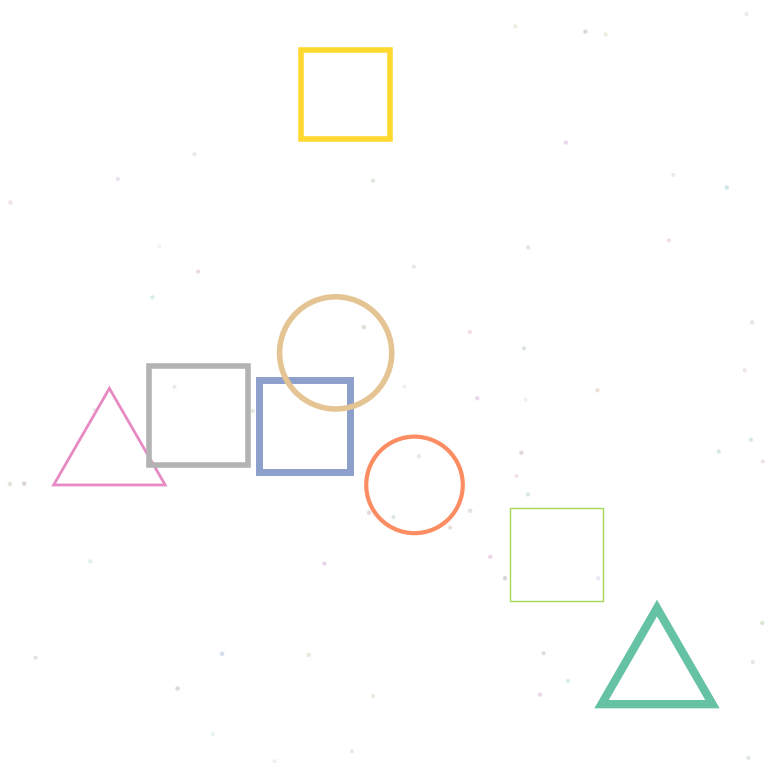[{"shape": "triangle", "thickness": 3, "radius": 0.42, "center": [0.853, 0.127]}, {"shape": "circle", "thickness": 1.5, "radius": 0.31, "center": [0.538, 0.37]}, {"shape": "square", "thickness": 2.5, "radius": 0.3, "center": [0.396, 0.447]}, {"shape": "triangle", "thickness": 1, "radius": 0.42, "center": [0.142, 0.412]}, {"shape": "square", "thickness": 0.5, "radius": 0.3, "center": [0.722, 0.28]}, {"shape": "square", "thickness": 2, "radius": 0.29, "center": [0.449, 0.877]}, {"shape": "circle", "thickness": 2, "radius": 0.36, "center": [0.436, 0.542]}, {"shape": "square", "thickness": 2, "radius": 0.32, "center": [0.258, 0.461]}]